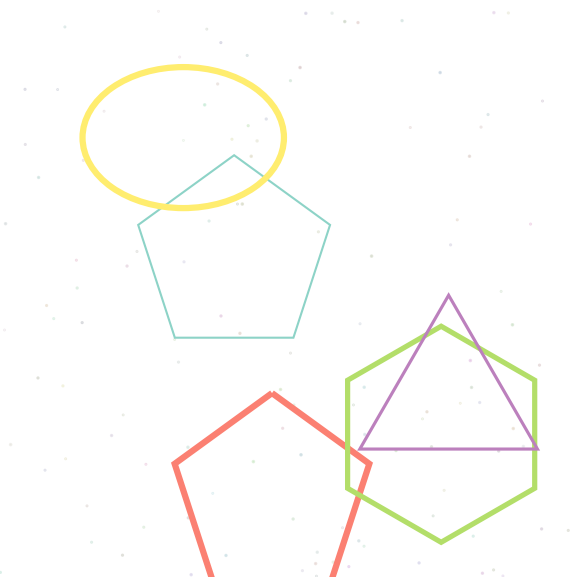[{"shape": "pentagon", "thickness": 1, "radius": 0.87, "center": [0.405, 0.556]}, {"shape": "pentagon", "thickness": 3, "radius": 0.89, "center": [0.471, 0.141]}, {"shape": "hexagon", "thickness": 2.5, "radius": 0.94, "center": [0.764, 0.247]}, {"shape": "triangle", "thickness": 1.5, "radius": 0.89, "center": [0.777, 0.31]}, {"shape": "oval", "thickness": 3, "radius": 0.87, "center": [0.317, 0.761]}]